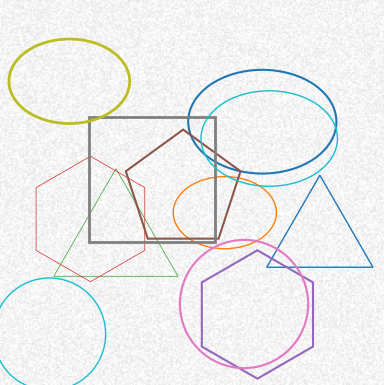[{"shape": "triangle", "thickness": 1, "radius": 0.8, "center": [0.831, 0.386]}, {"shape": "oval", "thickness": 1.5, "radius": 0.96, "center": [0.681, 0.684]}, {"shape": "oval", "thickness": 1, "radius": 0.67, "center": [0.584, 0.448]}, {"shape": "triangle", "thickness": 0.5, "radius": 0.93, "center": [0.301, 0.376]}, {"shape": "hexagon", "thickness": 0.5, "radius": 0.81, "center": [0.235, 0.431]}, {"shape": "hexagon", "thickness": 1.5, "radius": 0.83, "center": [0.669, 0.183]}, {"shape": "pentagon", "thickness": 1.5, "radius": 0.78, "center": [0.476, 0.507]}, {"shape": "circle", "thickness": 1.5, "radius": 0.83, "center": [0.634, 0.21]}, {"shape": "square", "thickness": 2, "radius": 0.82, "center": [0.395, 0.534]}, {"shape": "oval", "thickness": 2, "radius": 0.78, "center": [0.18, 0.789]}, {"shape": "circle", "thickness": 1, "radius": 0.73, "center": [0.128, 0.132]}, {"shape": "oval", "thickness": 1, "radius": 0.89, "center": [0.699, 0.64]}]